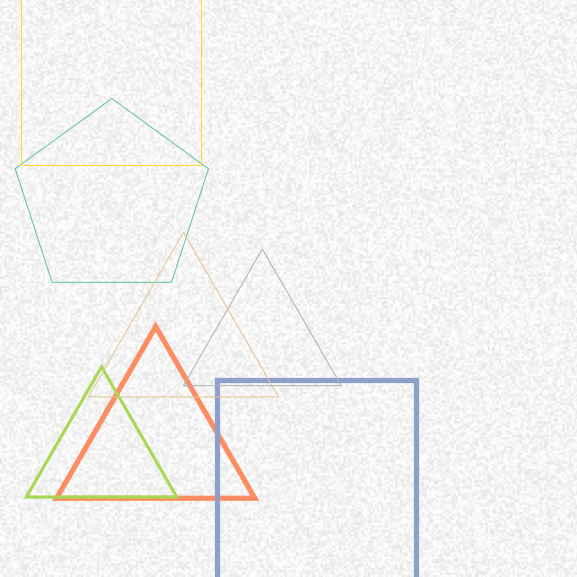[{"shape": "pentagon", "thickness": 0.5, "radius": 0.88, "center": [0.194, 0.653]}, {"shape": "triangle", "thickness": 2.5, "radius": 0.99, "center": [0.27, 0.235]}, {"shape": "square", "thickness": 2.5, "radius": 0.86, "center": [0.549, 0.169]}, {"shape": "triangle", "thickness": 1.5, "radius": 0.75, "center": [0.176, 0.214]}, {"shape": "square", "thickness": 0.5, "radius": 0.78, "center": [0.192, 0.869]}, {"shape": "triangle", "thickness": 0.5, "radius": 0.95, "center": [0.318, 0.407]}, {"shape": "triangle", "thickness": 0.5, "radius": 0.79, "center": [0.454, 0.41]}]